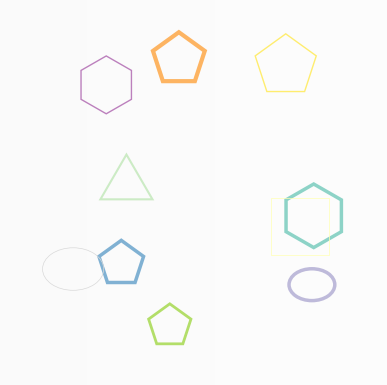[{"shape": "hexagon", "thickness": 2.5, "radius": 0.41, "center": [0.81, 0.44]}, {"shape": "square", "thickness": 0.5, "radius": 0.37, "center": [0.774, 0.412]}, {"shape": "oval", "thickness": 2.5, "radius": 0.3, "center": [0.805, 0.261]}, {"shape": "pentagon", "thickness": 2.5, "radius": 0.3, "center": [0.313, 0.315]}, {"shape": "pentagon", "thickness": 3, "radius": 0.35, "center": [0.462, 0.846]}, {"shape": "pentagon", "thickness": 2, "radius": 0.29, "center": [0.438, 0.153]}, {"shape": "oval", "thickness": 0.5, "radius": 0.39, "center": [0.189, 0.301]}, {"shape": "hexagon", "thickness": 1, "radius": 0.38, "center": [0.274, 0.78]}, {"shape": "triangle", "thickness": 1.5, "radius": 0.39, "center": [0.326, 0.521]}, {"shape": "pentagon", "thickness": 1, "radius": 0.41, "center": [0.737, 0.829]}]